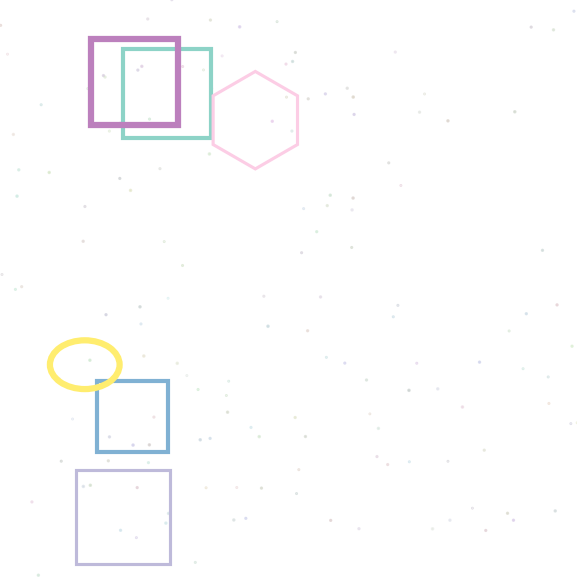[{"shape": "square", "thickness": 2, "radius": 0.38, "center": [0.289, 0.837]}, {"shape": "square", "thickness": 1.5, "radius": 0.41, "center": [0.213, 0.103]}, {"shape": "square", "thickness": 2, "radius": 0.31, "center": [0.229, 0.277]}, {"shape": "hexagon", "thickness": 1.5, "radius": 0.42, "center": [0.442, 0.791]}, {"shape": "square", "thickness": 3, "radius": 0.37, "center": [0.233, 0.857]}, {"shape": "oval", "thickness": 3, "radius": 0.3, "center": [0.147, 0.368]}]